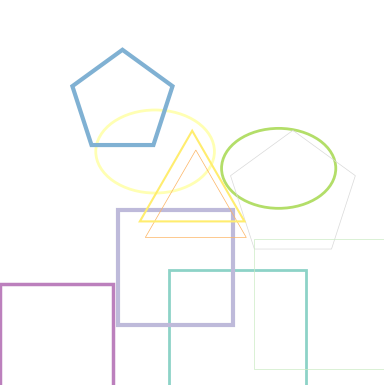[{"shape": "square", "thickness": 2, "radius": 0.89, "center": [0.617, 0.122]}, {"shape": "oval", "thickness": 2, "radius": 0.77, "center": [0.403, 0.606]}, {"shape": "square", "thickness": 3, "radius": 0.75, "center": [0.456, 0.305]}, {"shape": "pentagon", "thickness": 3, "radius": 0.68, "center": [0.318, 0.734]}, {"shape": "triangle", "thickness": 0.5, "radius": 0.76, "center": [0.509, 0.459]}, {"shape": "oval", "thickness": 2, "radius": 0.74, "center": [0.724, 0.563]}, {"shape": "pentagon", "thickness": 0.5, "radius": 0.85, "center": [0.761, 0.491]}, {"shape": "square", "thickness": 2.5, "radius": 0.73, "center": [0.147, 0.116]}, {"shape": "square", "thickness": 0.5, "radius": 0.84, "center": [0.829, 0.21]}, {"shape": "triangle", "thickness": 1.5, "radius": 0.78, "center": [0.499, 0.503]}]